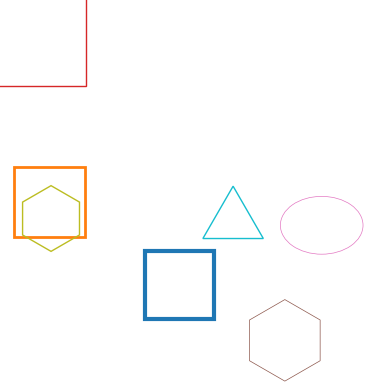[{"shape": "square", "thickness": 3, "radius": 0.44, "center": [0.466, 0.259]}, {"shape": "square", "thickness": 2, "radius": 0.46, "center": [0.129, 0.475]}, {"shape": "square", "thickness": 1, "radius": 0.58, "center": [0.108, 0.891]}, {"shape": "hexagon", "thickness": 0.5, "radius": 0.53, "center": [0.74, 0.116]}, {"shape": "oval", "thickness": 0.5, "radius": 0.54, "center": [0.836, 0.415]}, {"shape": "hexagon", "thickness": 1, "radius": 0.43, "center": [0.133, 0.432]}, {"shape": "triangle", "thickness": 1, "radius": 0.45, "center": [0.605, 0.426]}]